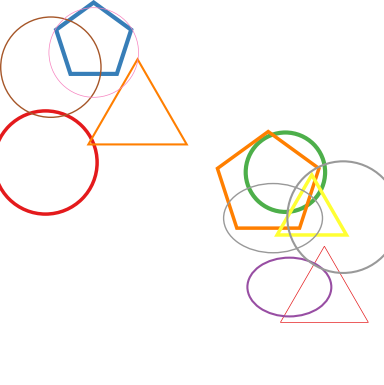[{"shape": "circle", "thickness": 2.5, "radius": 0.67, "center": [0.118, 0.578]}, {"shape": "triangle", "thickness": 0.5, "radius": 0.66, "center": [0.843, 0.229]}, {"shape": "pentagon", "thickness": 3, "radius": 0.51, "center": [0.243, 0.891]}, {"shape": "circle", "thickness": 3, "radius": 0.52, "center": [0.741, 0.553]}, {"shape": "oval", "thickness": 1.5, "radius": 0.55, "center": [0.752, 0.254]}, {"shape": "pentagon", "thickness": 2.5, "radius": 0.69, "center": [0.697, 0.52]}, {"shape": "triangle", "thickness": 1.5, "radius": 0.74, "center": [0.357, 0.699]}, {"shape": "triangle", "thickness": 2.5, "radius": 0.52, "center": [0.81, 0.442]}, {"shape": "circle", "thickness": 1, "radius": 0.65, "center": [0.132, 0.826]}, {"shape": "circle", "thickness": 0.5, "radius": 0.58, "center": [0.243, 0.864]}, {"shape": "circle", "thickness": 1.5, "radius": 0.72, "center": [0.891, 0.436]}, {"shape": "oval", "thickness": 1, "radius": 0.64, "center": [0.709, 0.433]}]